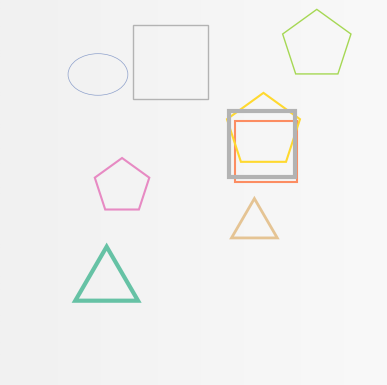[{"shape": "triangle", "thickness": 3, "radius": 0.47, "center": [0.275, 0.266]}, {"shape": "square", "thickness": 1.5, "radius": 0.4, "center": [0.687, 0.607]}, {"shape": "oval", "thickness": 0.5, "radius": 0.39, "center": [0.253, 0.807]}, {"shape": "pentagon", "thickness": 1.5, "radius": 0.37, "center": [0.315, 0.516]}, {"shape": "pentagon", "thickness": 1, "radius": 0.46, "center": [0.818, 0.883]}, {"shape": "pentagon", "thickness": 1.5, "radius": 0.5, "center": [0.68, 0.66]}, {"shape": "triangle", "thickness": 2, "radius": 0.34, "center": [0.657, 0.416]}, {"shape": "square", "thickness": 1, "radius": 0.48, "center": [0.44, 0.84]}, {"shape": "square", "thickness": 3, "radius": 0.43, "center": [0.676, 0.626]}]